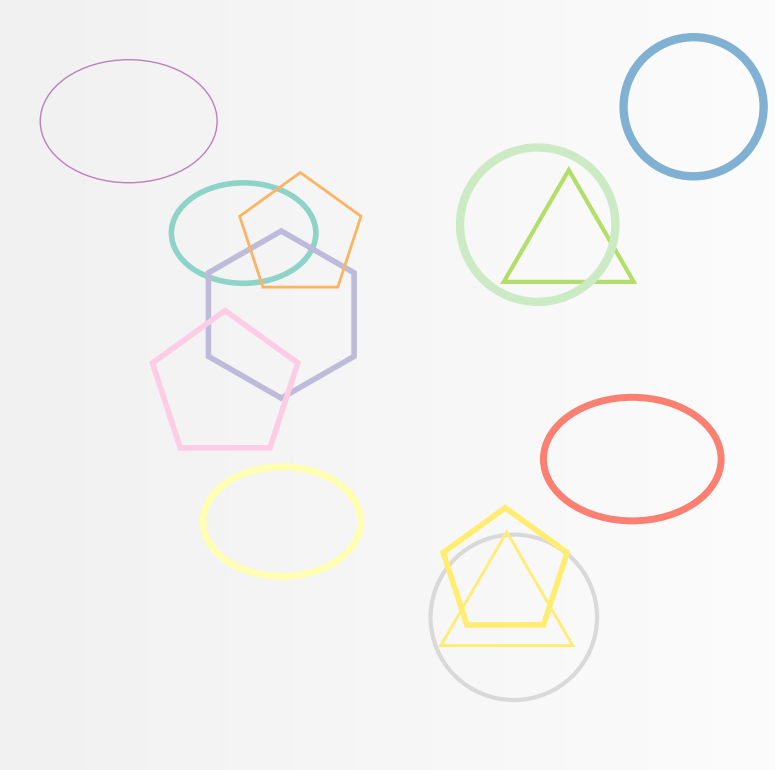[{"shape": "oval", "thickness": 2, "radius": 0.47, "center": [0.314, 0.697]}, {"shape": "oval", "thickness": 2.5, "radius": 0.51, "center": [0.364, 0.323]}, {"shape": "hexagon", "thickness": 2, "radius": 0.54, "center": [0.363, 0.591]}, {"shape": "oval", "thickness": 2.5, "radius": 0.57, "center": [0.816, 0.404]}, {"shape": "circle", "thickness": 3, "radius": 0.45, "center": [0.895, 0.861]}, {"shape": "pentagon", "thickness": 1, "radius": 0.41, "center": [0.388, 0.694]}, {"shape": "triangle", "thickness": 1.5, "radius": 0.48, "center": [0.734, 0.682]}, {"shape": "pentagon", "thickness": 2, "radius": 0.49, "center": [0.29, 0.498]}, {"shape": "circle", "thickness": 1.5, "radius": 0.54, "center": [0.663, 0.198]}, {"shape": "oval", "thickness": 0.5, "radius": 0.57, "center": [0.166, 0.843]}, {"shape": "circle", "thickness": 3, "radius": 0.5, "center": [0.694, 0.708]}, {"shape": "triangle", "thickness": 1, "radius": 0.49, "center": [0.654, 0.211]}, {"shape": "pentagon", "thickness": 2, "radius": 0.42, "center": [0.652, 0.256]}]